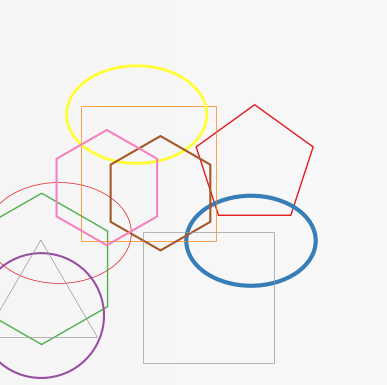[{"shape": "pentagon", "thickness": 1, "radius": 0.79, "center": [0.657, 0.569]}, {"shape": "oval", "thickness": 0.5, "radius": 0.94, "center": [0.152, 0.395]}, {"shape": "oval", "thickness": 3, "radius": 0.84, "center": [0.648, 0.375]}, {"shape": "hexagon", "thickness": 1, "radius": 0.98, "center": [0.107, 0.302]}, {"shape": "circle", "thickness": 1.5, "radius": 0.81, "center": [0.106, 0.18]}, {"shape": "square", "thickness": 0.5, "radius": 0.87, "center": [0.383, 0.549]}, {"shape": "oval", "thickness": 2, "radius": 0.9, "center": [0.353, 0.702]}, {"shape": "hexagon", "thickness": 1.5, "radius": 0.74, "center": [0.414, 0.498]}, {"shape": "hexagon", "thickness": 1.5, "radius": 0.75, "center": [0.276, 0.513]}, {"shape": "square", "thickness": 0.5, "radius": 0.85, "center": [0.539, 0.227]}, {"shape": "triangle", "thickness": 0.5, "radius": 0.84, "center": [0.105, 0.208]}]